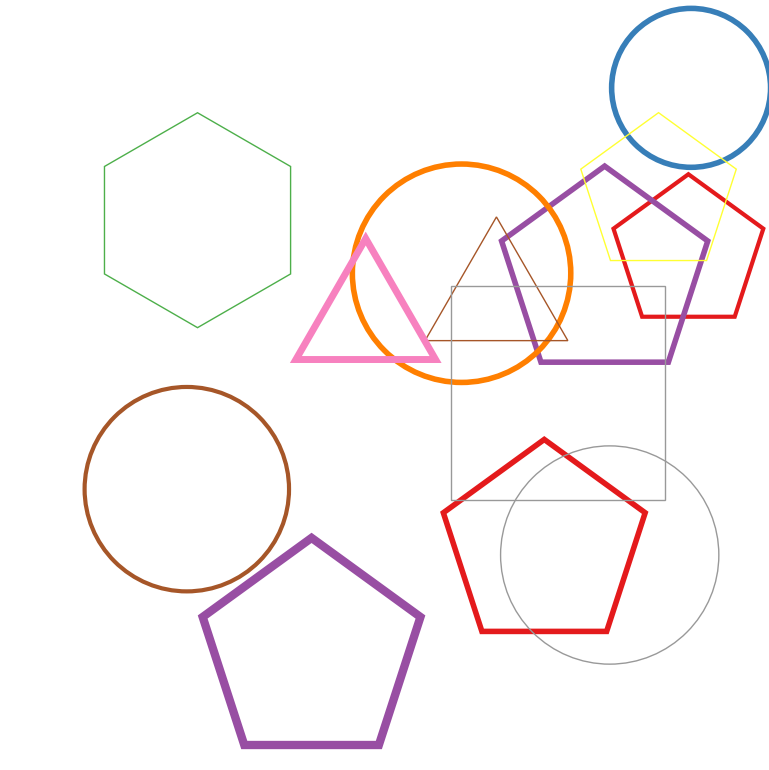[{"shape": "pentagon", "thickness": 2, "radius": 0.69, "center": [0.707, 0.291]}, {"shape": "pentagon", "thickness": 1.5, "radius": 0.51, "center": [0.894, 0.671]}, {"shape": "circle", "thickness": 2, "radius": 0.52, "center": [0.898, 0.886]}, {"shape": "hexagon", "thickness": 0.5, "radius": 0.7, "center": [0.257, 0.714]}, {"shape": "pentagon", "thickness": 3, "radius": 0.74, "center": [0.405, 0.153]}, {"shape": "pentagon", "thickness": 2, "radius": 0.7, "center": [0.785, 0.644]}, {"shape": "circle", "thickness": 2, "radius": 0.71, "center": [0.599, 0.645]}, {"shape": "pentagon", "thickness": 0.5, "radius": 0.53, "center": [0.855, 0.748]}, {"shape": "triangle", "thickness": 0.5, "radius": 0.54, "center": [0.645, 0.611]}, {"shape": "circle", "thickness": 1.5, "radius": 0.66, "center": [0.243, 0.365]}, {"shape": "triangle", "thickness": 2.5, "radius": 0.52, "center": [0.475, 0.585]}, {"shape": "circle", "thickness": 0.5, "radius": 0.71, "center": [0.792, 0.279]}, {"shape": "square", "thickness": 0.5, "radius": 0.7, "center": [0.725, 0.49]}]